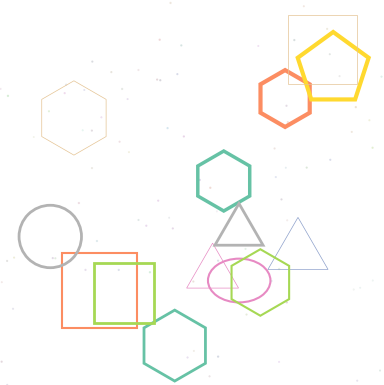[{"shape": "hexagon", "thickness": 2, "radius": 0.46, "center": [0.454, 0.102]}, {"shape": "hexagon", "thickness": 2.5, "radius": 0.39, "center": [0.581, 0.53]}, {"shape": "square", "thickness": 1.5, "radius": 0.49, "center": [0.26, 0.245]}, {"shape": "hexagon", "thickness": 3, "radius": 0.37, "center": [0.741, 0.744]}, {"shape": "triangle", "thickness": 0.5, "radius": 0.45, "center": [0.774, 0.345]}, {"shape": "triangle", "thickness": 0.5, "radius": 0.39, "center": [0.552, 0.291]}, {"shape": "oval", "thickness": 1.5, "radius": 0.41, "center": [0.621, 0.271]}, {"shape": "square", "thickness": 2, "radius": 0.39, "center": [0.322, 0.239]}, {"shape": "hexagon", "thickness": 1.5, "radius": 0.43, "center": [0.676, 0.266]}, {"shape": "pentagon", "thickness": 3, "radius": 0.48, "center": [0.865, 0.82]}, {"shape": "square", "thickness": 0.5, "radius": 0.45, "center": [0.838, 0.871]}, {"shape": "hexagon", "thickness": 0.5, "radius": 0.48, "center": [0.192, 0.694]}, {"shape": "circle", "thickness": 2, "radius": 0.41, "center": [0.131, 0.386]}, {"shape": "triangle", "thickness": 2, "radius": 0.36, "center": [0.621, 0.399]}]